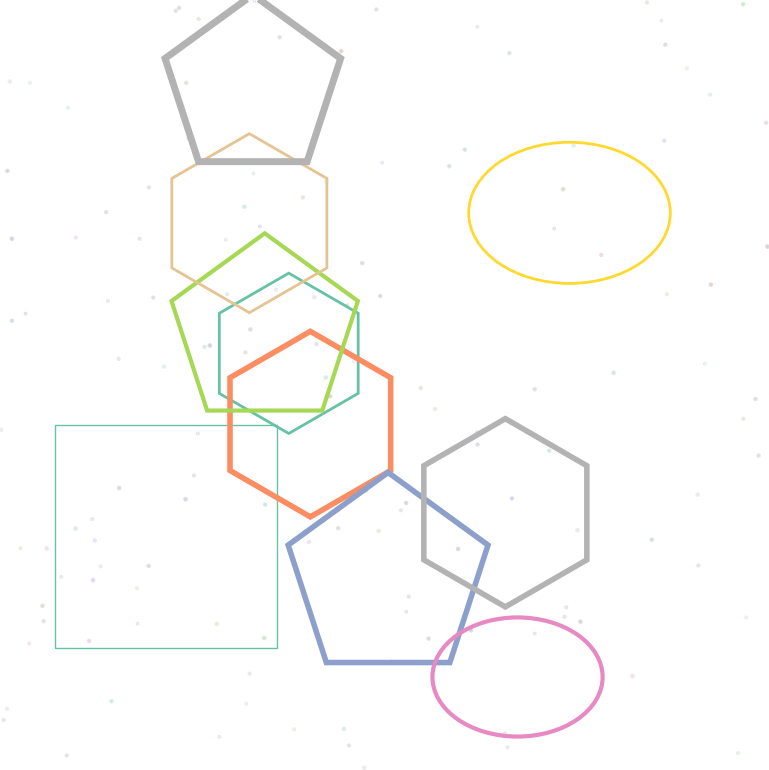[{"shape": "square", "thickness": 0.5, "radius": 0.72, "center": [0.215, 0.303]}, {"shape": "hexagon", "thickness": 1, "radius": 0.52, "center": [0.375, 0.541]}, {"shape": "hexagon", "thickness": 2, "radius": 0.6, "center": [0.403, 0.449]}, {"shape": "pentagon", "thickness": 2, "radius": 0.68, "center": [0.504, 0.25]}, {"shape": "oval", "thickness": 1.5, "radius": 0.55, "center": [0.672, 0.121]}, {"shape": "pentagon", "thickness": 1.5, "radius": 0.64, "center": [0.344, 0.57]}, {"shape": "oval", "thickness": 1, "radius": 0.65, "center": [0.74, 0.724]}, {"shape": "hexagon", "thickness": 1, "radius": 0.58, "center": [0.324, 0.71]}, {"shape": "hexagon", "thickness": 2, "radius": 0.61, "center": [0.656, 0.334]}, {"shape": "pentagon", "thickness": 2.5, "radius": 0.6, "center": [0.328, 0.887]}]